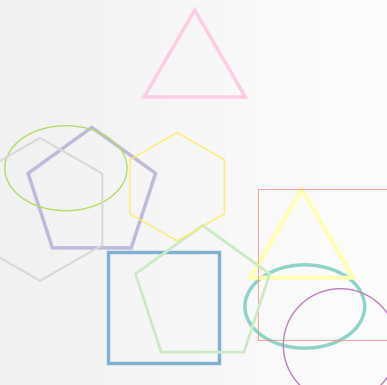[{"shape": "oval", "thickness": 2.5, "radius": 0.77, "center": [0.787, 0.204]}, {"shape": "triangle", "thickness": 3, "radius": 0.77, "center": [0.778, 0.355]}, {"shape": "pentagon", "thickness": 2.5, "radius": 0.87, "center": [0.237, 0.496]}, {"shape": "square", "thickness": 0.5, "radius": 0.98, "center": [0.863, 0.313]}, {"shape": "square", "thickness": 2.5, "radius": 0.72, "center": [0.421, 0.202]}, {"shape": "oval", "thickness": 1, "radius": 0.79, "center": [0.17, 0.563]}, {"shape": "triangle", "thickness": 2.5, "radius": 0.75, "center": [0.503, 0.823]}, {"shape": "hexagon", "thickness": 1.5, "radius": 0.93, "center": [0.103, 0.456]}, {"shape": "circle", "thickness": 1, "radius": 0.74, "center": [0.878, 0.103]}, {"shape": "pentagon", "thickness": 2, "radius": 0.91, "center": [0.523, 0.233]}, {"shape": "hexagon", "thickness": 1, "radius": 0.7, "center": [0.457, 0.515]}]